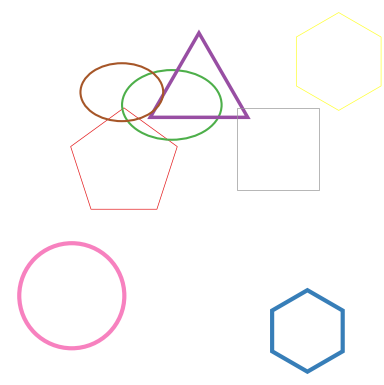[{"shape": "pentagon", "thickness": 0.5, "radius": 0.73, "center": [0.322, 0.574]}, {"shape": "hexagon", "thickness": 3, "radius": 0.53, "center": [0.798, 0.14]}, {"shape": "oval", "thickness": 1.5, "radius": 0.65, "center": [0.446, 0.727]}, {"shape": "triangle", "thickness": 2.5, "radius": 0.73, "center": [0.517, 0.768]}, {"shape": "hexagon", "thickness": 0.5, "radius": 0.64, "center": [0.88, 0.84]}, {"shape": "oval", "thickness": 1.5, "radius": 0.54, "center": [0.316, 0.761]}, {"shape": "circle", "thickness": 3, "radius": 0.68, "center": [0.186, 0.232]}, {"shape": "square", "thickness": 0.5, "radius": 0.54, "center": [0.722, 0.613]}]